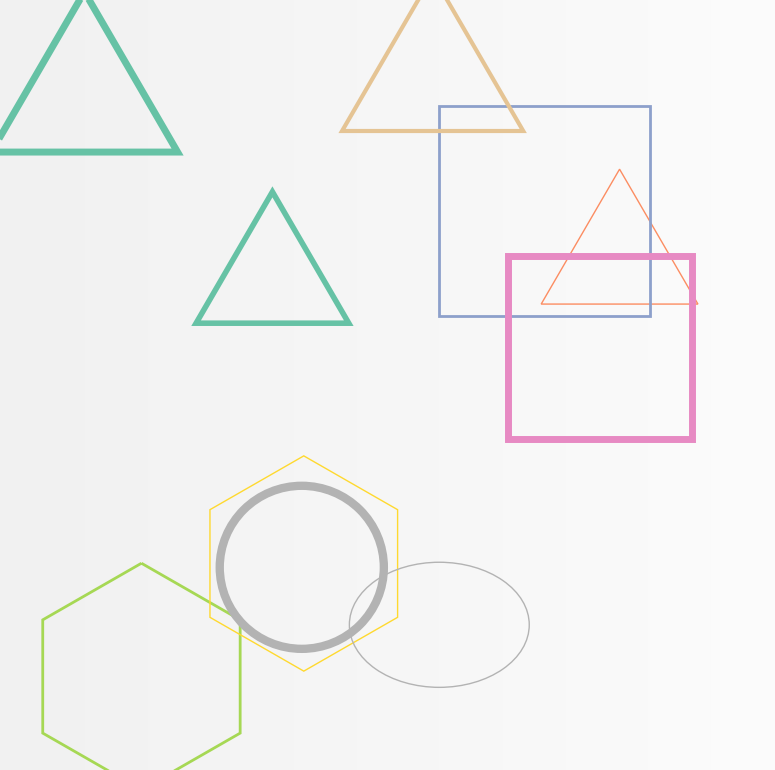[{"shape": "triangle", "thickness": 2.5, "radius": 0.69, "center": [0.109, 0.872]}, {"shape": "triangle", "thickness": 2, "radius": 0.57, "center": [0.352, 0.637]}, {"shape": "triangle", "thickness": 0.5, "radius": 0.58, "center": [0.799, 0.663]}, {"shape": "square", "thickness": 1, "radius": 0.68, "center": [0.703, 0.726]}, {"shape": "square", "thickness": 2.5, "radius": 0.59, "center": [0.775, 0.549]}, {"shape": "hexagon", "thickness": 1, "radius": 0.74, "center": [0.183, 0.121]}, {"shape": "hexagon", "thickness": 0.5, "radius": 0.7, "center": [0.392, 0.268]}, {"shape": "triangle", "thickness": 1.5, "radius": 0.67, "center": [0.558, 0.897]}, {"shape": "circle", "thickness": 3, "radius": 0.53, "center": [0.389, 0.263]}, {"shape": "oval", "thickness": 0.5, "radius": 0.58, "center": [0.567, 0.189]}]